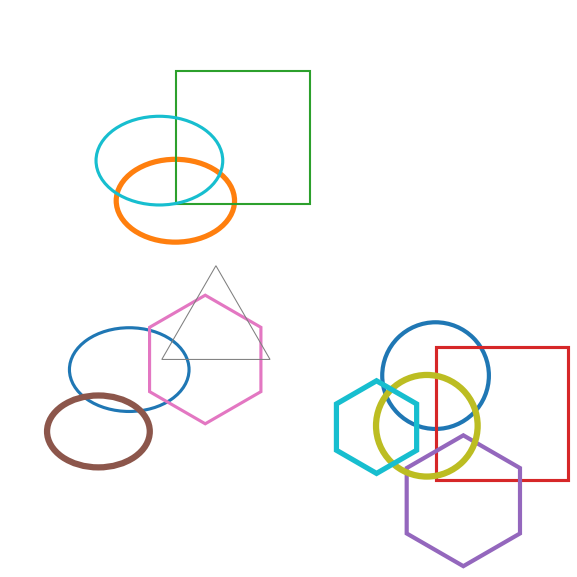[{"shape": "circle", "thickness": 2, "radius": 0.46, "center": [0.754, 0.349]}, {"shape": "oval", "thickness": 1.5, "radius": 0.52, "center": [0.224, 0.359]}, {"shape": "oval", "thickness": 2.5, "radius": 0.51, "center": [0.304, 0.652]}, {"shape": "square", "thickness": 1, "radius": 0.58, "center": [0.421, 0.761]}, {"shape": "square", "thickness": 1.5, "radius": 0.57, "center": [0.869, 0.283]}, {"shape": "hexagon", "thickness": 2, "radius": 0.57, "center": [0.802, 0.132]}, {"shape": "oval", "thickness": 3, "radius": 0.44, "center": [0.17, 0.252]}, {"shape": "hexagon", "thickness": 1.5, "radius": 0.56, "center": [0.355, 0.377]}, {"shape": "triangle", "thickness": 0.5, "radius": 0.54, "center": [0.374, 0.431]}, {"shape": "circle", "thickness": 3, "radius": 0.44, "center": [0.739, 0.262]}, {"shape": "oval", "thickness": 1.5, "radius": 0.55, "center": [0.276, 0.721]}, {"shape": "hexagon", "thickness": 2.5, "radius": 0.4, "center": [0.652, 0.26]}]